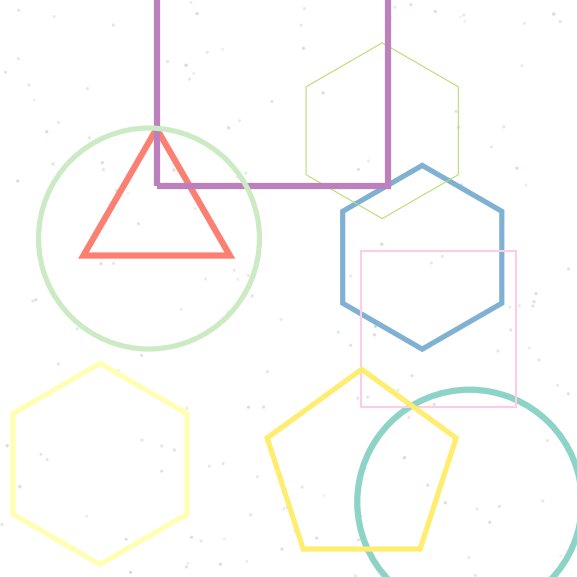[{"shape": "circle", "thickness": 3, "radius": 0.97, "center": [0.813, 0.13]}, {"shape": "hexagon", "thickness": 2.5, "radius": 0.87, "center": [0.173, 0.196]}, {"shape": "triangle", "thickness": 3, "radius": 0.73, "center": [0.271, 0.63]}, {"shape": "hexagon", "thickness": 2.5, "radius": 0.8, "center": [0.731, 0.554]}, {"shape": "hexagon", "thickness": 0.5, "radius": 0.76, "center": [0.662, 0.773]}, {"shape": "square", "thickness": 1, "radius": 0.67, "center": [0.759, 0.429]}, {"shape": "square", "thickness": 3, "radius": 1.0, "center": [0.472, 0.876]}, {"shape": "circle", "thickness": 2.5, "radius": 0.96, "center": [0.258, 0.586]}, {"shape": "pentagon", "thickness": 2.5, "radius": 0.86, "center": [0.626, 0.188]}]